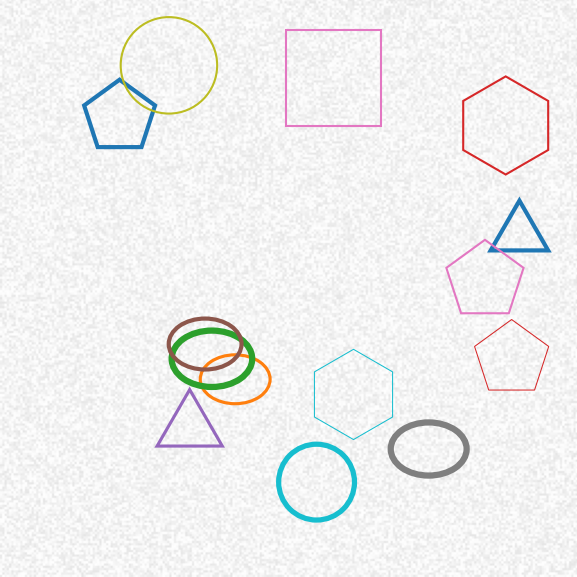[{"shape": "pentagon", "thickness": 2, "radius": 0.32, "center": [0.207, 0.797]}, {"shape": "triangle", "thickness": 2, "radius": 0.29, "center": [0.899, 0.594]}, {"shape": "oval", "thickness": 1.5, "radius": 0.3, "center": [0.407, 0.342]}, {"shape": "oval", "thickness": 3, "radius": 0.35, "center": [0.367, 0.378]}, {"shape": "pentagon", "thickness": 0.5, "radius": 0.34, "center": [0.886, 0.378]}, {"shape": "hexagon", "thickness": 1, "radius": 0.42, "center": [0.876, 0.782]}, {"shape": "triangle", "thickness": 1.5, "radius": 0.33, "center": [0.328, 0.259]}, {"shape": "oval", "thickness": 2, "radius": 0.32, "center": [0.355, 0.403]}, {"shape": "square", "thickness": 1, "radius": 0.41, "center": [0.578, 0.865]}, {"shape": "pentagon", "thickness": 1, "radius": 0.35, "center": [0.84, 0.514]}, {"shape": "oval", "thickness": 3, "radius": 0.33, "center": [0.742, 0.222]}, {"shape": "circle", "thickness": 1, "radius": 0.42, "center": [0.293, 0.886]}, {"shape": "hexagon", "thickness": 0.5, "radius": 0.39, "center": [0.612, 0.316]}, {"shape": "circle", "thickness": 2.5, "radius": 0.33, "center": [0.548, 0.164]}]